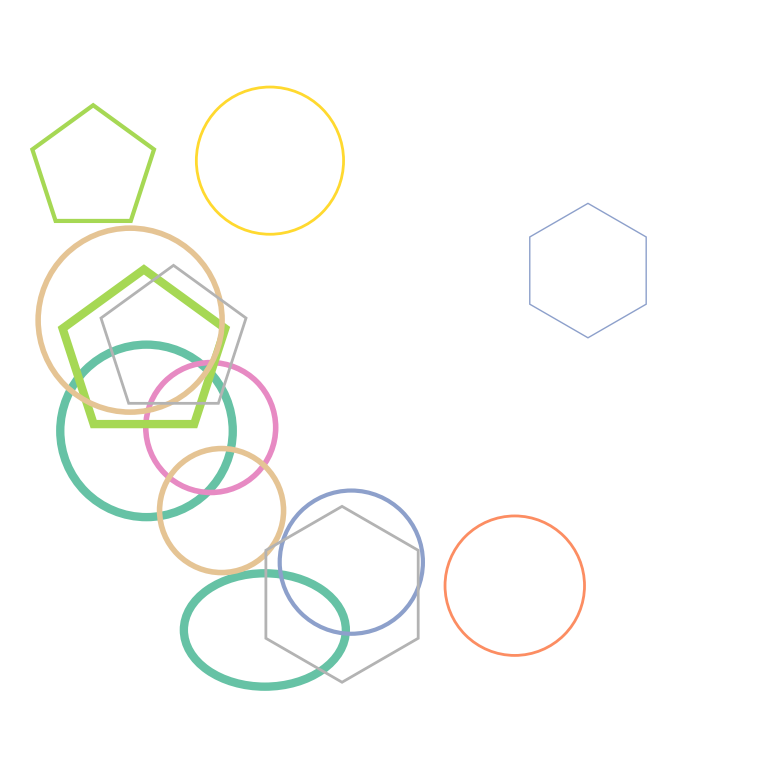[{"shape": "oval", "thickness": 3, "radius": 0.53, "center": [0.344, 0.182]}, {"shape": "circle", "thickness": 3, "radius": 0.56, "center": [0.19, 0.44]}, {"shape": "circle", "thickness": 1, "radius": 0.45, "center": [0.669, 0.239]}, {"shape": "hexagon", "thickness": 0.5, "radius": 0.44, "center": [0.764, 0.649]}, {"shape": "circle", "thickness": 1.5, "radius": 0.46, "center": [0.456, 0.27]}, {"shape": "circle", "thickness": 2, "radius": 0.42, "center": [0.274, 0.445]}, {"shape": "pentagon", "thickness": 1.5, "radius": 0.42, "center": [0.121, 0.78]}, {"shape": "pentagon", "thickness": 3, "radius": 0.56, "center": [0.187, 0.539]}, {"shape": "circle", "thickness": 1, "radius": 0.48, "center": [0.351, 0.791]}, {"shape": "circle", "thickness": 2, "radius": 0.4, "center": [0.288, 0.337]}, {"shape": "circle", "thickness": 2, "radius": 0.6, "center": [0.169, 0.584]}, {"shape": "hexagon", "thickness": 1, "radius": 0.57, "center": [0.444, 0.228]}, {"shape": "pentagon", "thickness": 1, "radius": 0.5, "center": [0.225, 0.556]}]